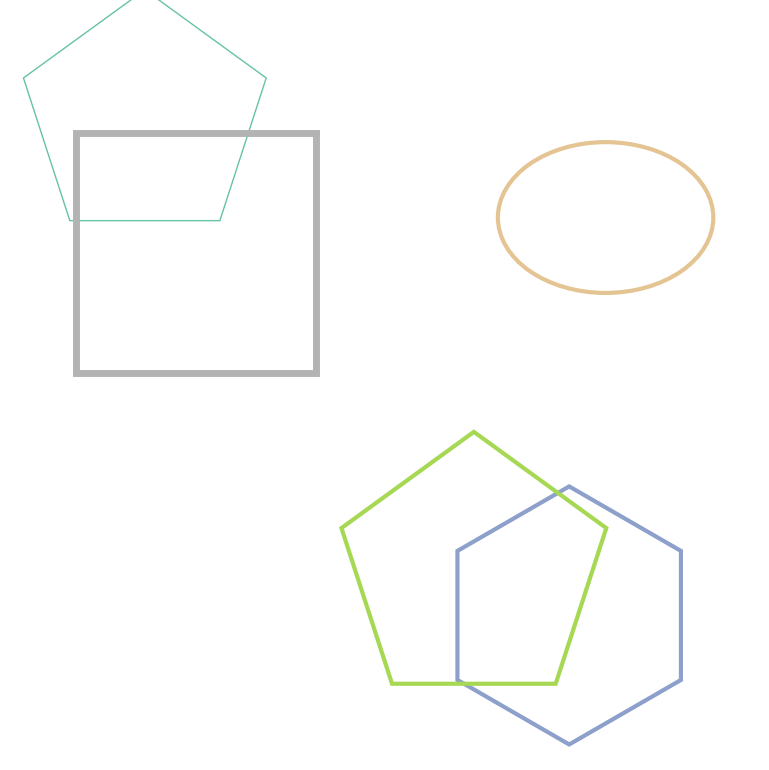[{"shape": "pentagon", "thickness": 0.5, "radius": 0.83, "center": [0.188, 0.848]}, {"shape": "hexagon", "thickness": 1.5, "radius": 0.84, "center": [0.739, 0.201]}, {"shape": "pentagon", "thickness": 1.5, "radius": 0.9, "center": [0.615, 0.258]}, {"shape": "oval", "thickness": 1.5, "radius": 0.7, "center": [0.786, 0.717]}, {"shape": "square", "thickness": 2.5, "radius": 0.78, "center": [0.255, 0.671]}]